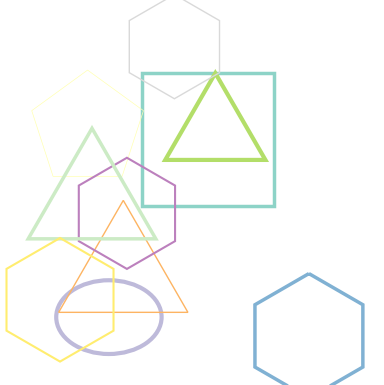[{"shape": "square", "thickness": 2.5, "radius": 0.86, "center": [0.54, 0.637]}, {"shape": "pentagon", "thickness": 0.5, "radius": 0.76, "center": [0.227, 0.665]}, {"shape": "oval", "thickness": 3, "radius": 0.68, "center": [0.283, 0.176]}, {"shape": "hexagon", "thickness": 2.5, "radius": 0.81, "center": [0.802, 0.128]}, {"shape": "triangle", "thickness": 1, "radius": 0.97, "center": [0.32, 0.286]}, {"shape": "triangle", "thickness": 3, "radius": 0.75, "center": [0.559, 0.66]}, {"shape": "hexagon", "thickness": 1, "radius": 0.68, "center": [0.453, 0.879]}, {"shape": "hexagon", "thickness": 1.5, "radius": 0.72, "center": [0.33, 0.446]}, {"shape": "triangle", "thickness": 2.5, "radius": 0.96, "center": [0.239, 0.475]}, {"shape": "hexagon", "thickness": 1.5, "radius": 0.8, "center": [0.156, 0.221]}]